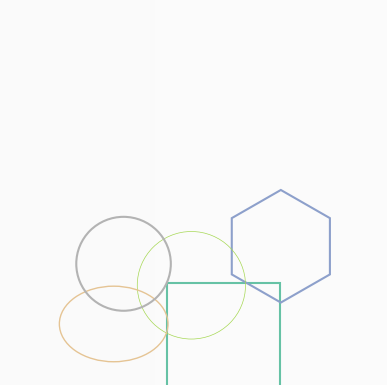[{"shape": "square", "thickness": 1.5, "radius": 0.73, "center": [0.576, 0.12]}, {"shape": "hexagon", "thickness": 1.5, "radius": 0.73, "center": [0.725, 0.36]}, {"shape": "circle", "thickness": 0.5, "radius": 0.7, "center": [0.494, 0.259]}, {"shape": "oval", "thickness": 1, "radius": 0.7, "center": [0.293, 0.159]}, {"shape": "circle", "thickness": 1.5, "radius": 0.61, "center": [0.319, 0.315]}]